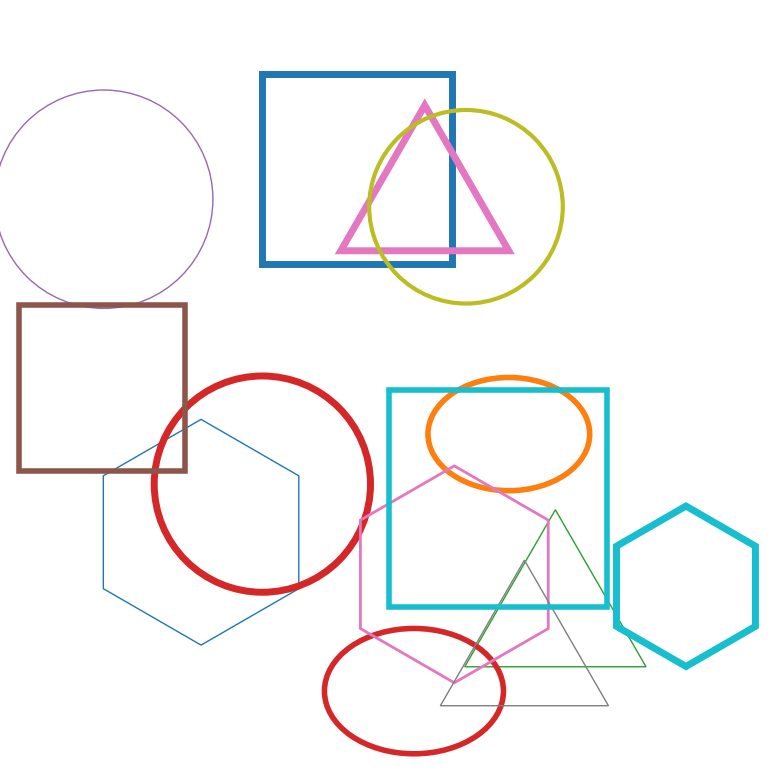[{"shape": "hexagon", "thickness": 0.5, "radius": 0.73, "center": [0.261, 0.309]}, {"shape": "square", "thickness": 2.5, "radius": 0.62, "center": [0.463, 0.781]}, {"shape": "oval", "thickness": 2, "radius": 0.53, "center": [0.661, 0.436]}, {"shape": "triangle", "thickness": 0.5, "radius": 0.68, "center": [0.721, 0.202]}, {"shape": "oval", "thickness": 2, "radius": 0.58, "center": [0.538, 0.102]}, {"shape": "circle", "thickness": 2.5, "radius": 0.7, "center": [0.341, 0.371]}, {"shape": "circle", "thickness": 0.5, "radius": 0.71, "center": [0.135, 0.741]}, {"shape": "square", "thickness": 2, "radius": 0.54, "center": [0.133, 0.496]}, {"shape": "hexagon", "thickness": 1, "radius": 0.7, "center": [0.59, 0.254]}, {"shape": "triangle", "thickness": 2.5, "radius": 0.63, "center": [0.552, 0.737]}, {"shape": "triangle", "thickness": 0.5, "radius": 0.63, "center": [0.681, 0.146]}, {"shape": "circle", "thickness": 1.5, "radius": 0.63, "center": [0.605, 0.731]}, {"shape": "square", "thickness": 2, "radius": 0.71, "center": [0.647, 0.353]}, {"shape": "hexagon", "thickness": 2.5, "radius": 0.52, "center": [0.891, 0.239]}]